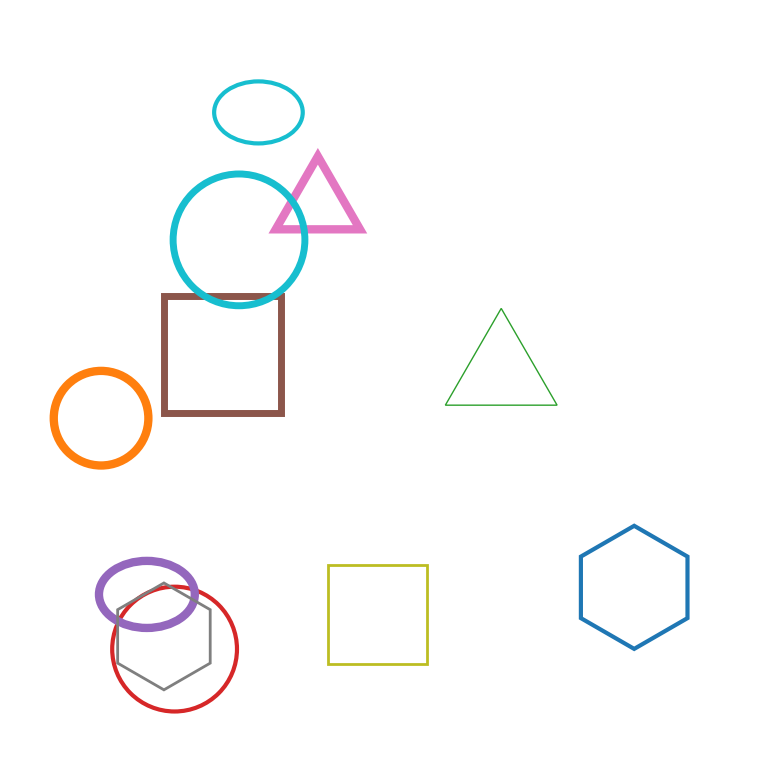[{"shape": "hexagon", "thickness": 1.5, "radius": 0.4, "center": [0.824, 0.237]}, {"shape": "circle", "thickness": 3, "radius": 0.31, "center": [0.131, 0.457]}, {"shape": "triangle", "thickness": 0.5, "radius": 0.42, "center": [0.651, 0.516]}, {"shape": "circle", "thickness": 1.5, "radius": 0.41, "center": [0.227, 0.157]}, {"shape": "oval", "thickness": 3, "radius": 0.31, "center": [0.191, 0.228]}, {"shape": "square", "thickness": 2.5, "radius": 0.38, "center": [0.288, 0.539]}, {"shape": "triangle", "thickness": 3, "radius": 0.32, "center": [0.413, 0.734]}, {"shape": "hexagon", "thickness": 1, "radius": 0.35, "center": [0.213, 0.174]}, {"shape": "square", "thickness": 1, "radius": 0.32, "center": [0.49, 0.202]}, {"shape": "oval", "thickness": 1.5, "radius": 0.29, "center": [0.336, 0.854]}, {"shape": "circle", "thickness": 2.5, "radius": 0.43, "center": [0.31, 0.688]}]